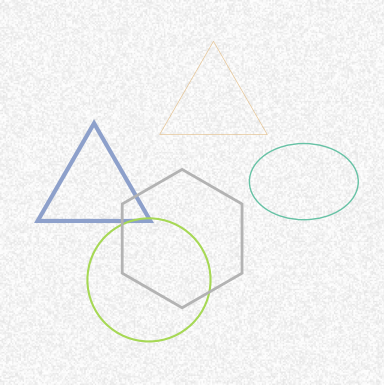[{"shape": "oval", "thickness": 1, "radius": 0.71, "center": [0.789, 0.528]}, {"shape": "triangle", "thickness": 3, "radius": 0.85, "center": [0.244, 0.511]}, {"shape": "circle", "thickness": 1.5, "radius": 0.8, "center": [0.387, 0.273]}, {"shape": "triangle", "thickness": 0.5, "radius": 0.81, "center": [0.554, 0.731]}, {"shape": "hexagon", "thickness": 2, "radius": 0.9, "center": [0.473, 0.38]}]